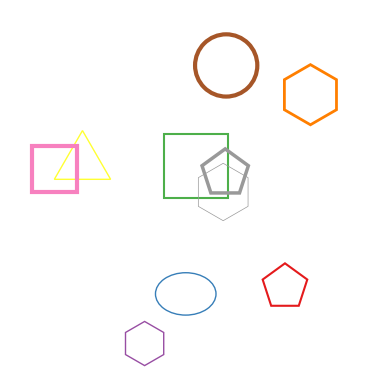[{"shape": "pentagon", "thickness": 1.5, "radius": 0.3, "center": [0.74, 0.255]}, {"shape": "oval", "thickness": 1, "radius": 0.39, "center": [0.482, 0.237]}, {"shape": "square", "thickness": 1.5, "radius": 0.41, "center": [0.509, 0.569]}, {"shape": "hexagon", "thickness": 1, "radius": 0.29, "center": [0.376, 0.108]}, {"shape": "hexagon", "thickness": 2, "radius": 0.39, "center": [0.806, 0.754]}, {"shape": "triangle", "thickness": 1, "radius": 0.42, "center": [0.214, 0.576]}, {"shape": "circle", "thickness": 3, "radius": 0.4, "center": [0.587, 0.83]}, {"shape": "square", "thickness": 3, "radius": 0.3, "center": [0.142, 0.56]}, {"shape": "hexagon", "thickness": 0.5, "radius": 0.37, "center": [0.58, 0.501]}, {"shape": "pentagon", "thickness": 2.5, "radius": 0.32, "center": [0.585, 0.55]}]